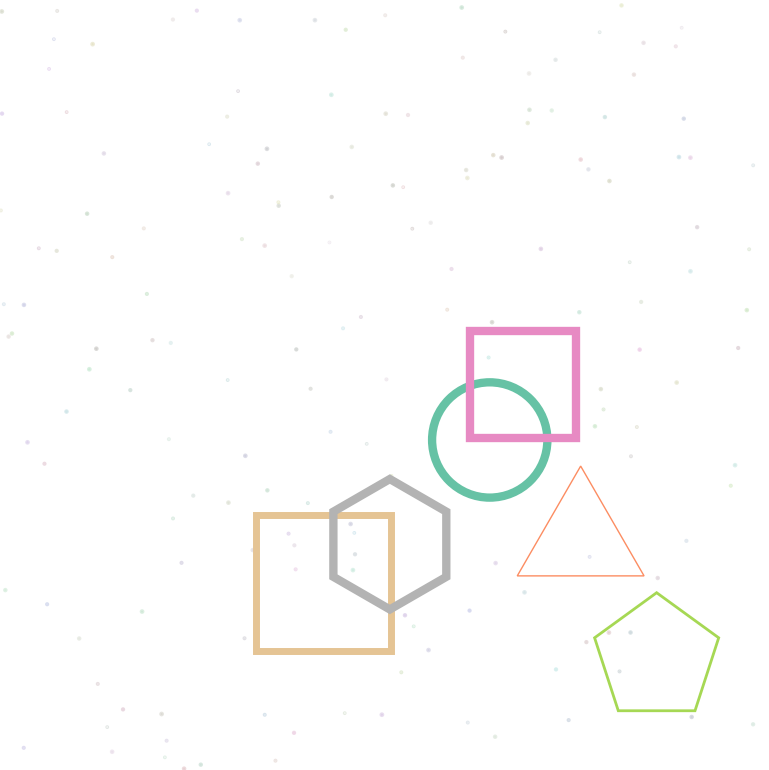[{"shape": "circle", "thickness": 3, "radius": 0.37, "center": [0.636, 0.429]}, {"shape": "triangle", "thickness": 0.5, "radius": 0.48, "center": [0.754, 0.3]}, {"shape": "square", "thickness": 3, "radius": 0.35, "center": [0.679, 0.5]}, {"shape": "pentagon", "thickness": 1, "radius": 0.42, "center": [0.853, 0.146]}, {"shape": "square", "thickness": 2.5, "radius": 0.44, "center": [0.421, 0.243]}, {"shape": "hexagon", "thickness": 3, "radius": 0.42, "center": [0.506, 0.293]}]